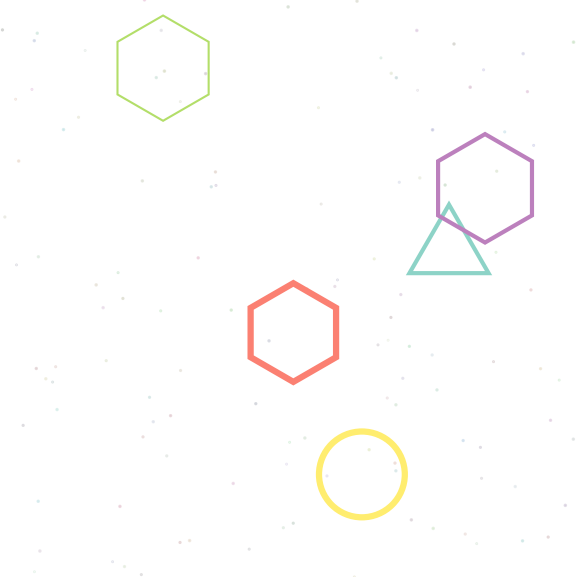[{"shape": "triangle", "thickness": 2, "radius": 0.4, "center": [0.777, 0.566]}, {"shape": "hexagon", "thickness": 3, "radius": 0.43, "center": [0.508, 0.423]}, {"shape": "hexagon", "thickness": 1, "radius": 0.46, "center": [0.282, 0.881]}, {"shape": "hexagon", "thickness": 2, "radius": 0.47, "center": [0.84, 0.673]}, {"shape": "circle", "thickness": 3, "radius": 0.37, "center": [0.627, 0.178]}]